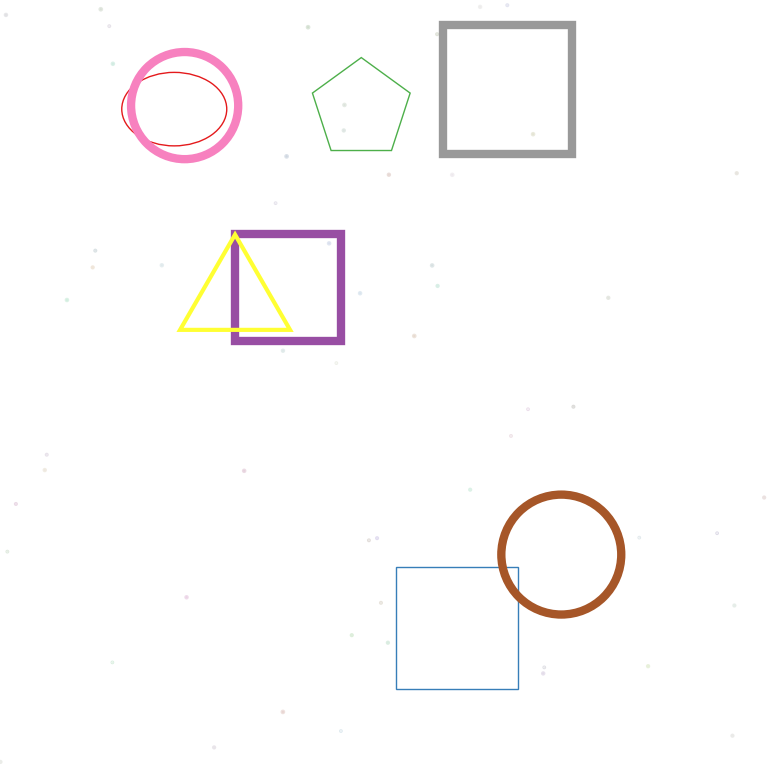[{"shape": "oval", "thickness": 0.5, "radius": 0.34, "center": [0.226, 0.858]}, {"shape": "square", "thickness": 0.5, "radius": 0.4, "center": [0.594, 0.185]}, {"shape": "pentagon", "thickness": 0.5, "radius": 0.33, "center": [0.469, 0.858]}, {"shape": "square", "thickness": 3, "radius": 0.35, "center": [0.374, 0.626]}, {"shape": "triangle", "thickness": 1.5, "radius": 0.41, "center": [0.305, 0.613]}, {"shape": "circle", "thickness": 3, "radius": 0.39, "center": [0.729, 0.28]}, {"shape": "circle", "thickness": 3, "radius": 0.35, "center": [0.24, 0.863]}, {"shape": "square", "thickness": 3, "radius": 0.42, "center": [0.659, 0.884]}]